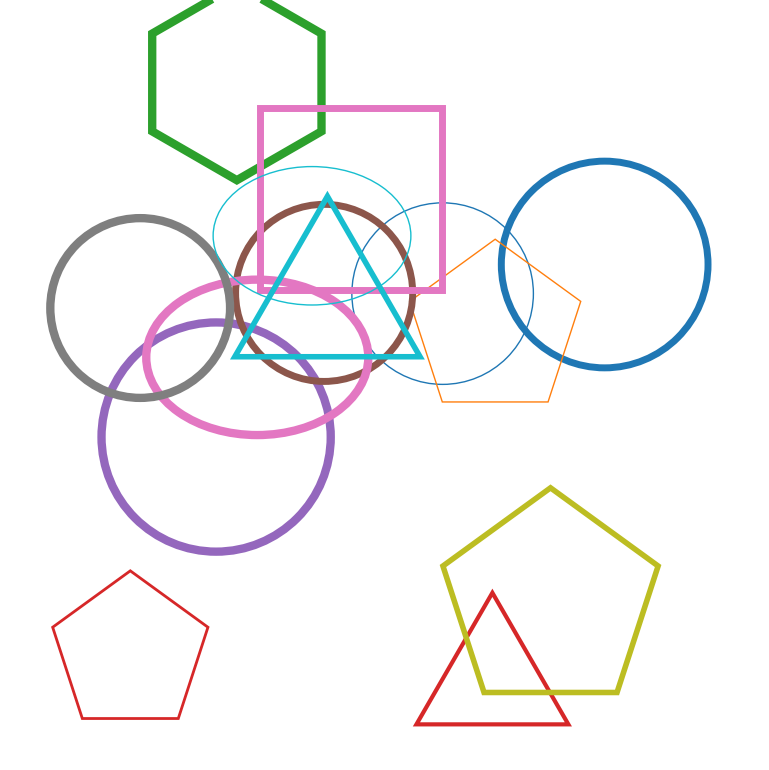[{"shape": "circle", "thickness": 2.5, "radius": 0.67, "center": [0.785, 0.657]}, {"shape": "circle", "thickness": 0.5, "radius": 0.59, "center": [0.575, 0.619]}, {"shape": "pentagon", "thickness": 0.5, "radius": 0.58, "center": [0.643, 0.572]}, {"shape": "hexagon", "thickness": 3, "radius": 0.63, "center": [0.308, 0.893]}, {"shape": "triangle", "thickness": 1.5, "radius": 0.57, "center": [0.639, 0.116]}, {"shape": "pentagon", "thickness": 1, "radius": 0.53, "center": [0.169, 0.153]}, {"shape": "circle", "thickness": 3, "radius": 0.74, "center": [0.281, 0.432]}, {"shape": "circle", "thickness": 2.5, "radius": 0.57, "center": [0.421, 0.62]}, {"shape": "square", "thickness": 2.5, "radius": 0.59, "center": [0.456, 0.742]}, {"shape": "oval", "thickness": 3, "radius": 0.72, "center": [0.334, 0.536]}, {"shape": "circle", "thickness": 3, "radius": 0.58, "center": [0.182, 0.6]}, {"shape": "pentagon", "thickness": 2, "radius": 0.73, "center": [0.715, 0.22]}, {"shape": "triangle", "thickness": 2, "radius": 0.69, "center": [0.425, 0.606]}, {"shape": "oval", "thickness": 0.5, "radius": 0.64, "center": [0.405, 0.694]}]